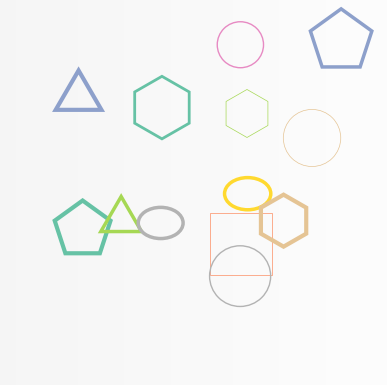[{"shape": "hexagon", "thickness": 2, "radius": 0.41, "center": [0.418, 0.721]}, {"shape": "pentagon", "thickness": 3, "radius": 0.38, "center": [0.213, 0.403]}, {"shape": "square", "thickness": 0.5, "radius": 0.4, "center": [0.623, 0.366]}, {"shape": "triangle", "thickness": 3, "radius": 0.34, "center": [0.203, 0.749]}, {"shape": "pentagon", "thickness": 2.5, "radius": 0.42, "center": [0.88, 0.894]}, {"shape": "circle", "thickness": 1, "radius": 0.3, "center": [0.62, 0.884]}, {"shape": "triangle", "thickness": 2.5, "radius": 0.3, "center": [0.313, 0.429]}, {"shape": "hexagon", "thickness": 0.5, "radius": 0.31, "center": [0.637, 0.705]}, {"shape": "oval", "thickness": 2.5, "radius": 0.3, "center": [0.639, 0.497]}, {"shape": "hexagon", "thickness": 3, "radius": 0.34, "center": [0.732, 0.427]}, {"shape": "circle", "thickness": 0.5, "radius": 0.37, "center": [0.805, 0.642]}, {"shape": "oval", "thickness": 2.5, "radius": 0.29, "center": [0.415, 0.421]}, {"shape": "circle", "thickness": 1, "radius": 0.39, "center": [0.62, 0.283]}]